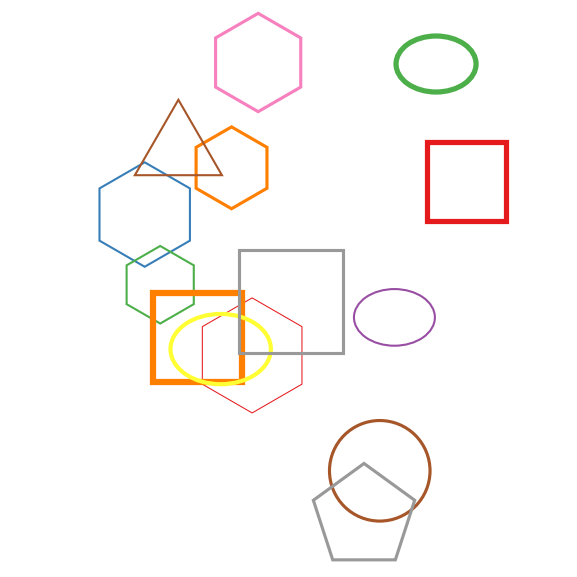[{"shape": "hexagon", "thickness": 0.5, "radius": 0.5, "center": [0.437, 0.384]}, {"shape": "square", "thickness": 2.5, "radius": 0.34, "center": [0.807, 0.685]}, {"shape": "hexagon", "thickness": 1, "radius": 0.45, "center": [0.251, 0.628]}, {"shape": "hexagon", "thickness": 1, "radius": 0.34, "center": [0.277, 0.506]}, {"shape": "oval", "thickness": 2.5, "radius": 0.35, "center": [0.755, 0.888]}, {"shape": "oval", "thickness": 1, "radius": 0.35, "center": [0.683, 0.45]}, {"shape": "square", "thickness": 3, "radius": 0.38, "center": [0.342, 0.415]}, {"shape": "hexagon", "thickness": 1.5, "radius": 0.35, "center": [0.401, 0.709]}, {"shape": "oval", "thickness": 2, "radius": 0.43, "center": [0.382, 0.395]}, {"shape": "circle", "thickness": 1.5, "radius": 0.44, "center": [0.658, 0.184]}, {"shape": "triangle", "thickness": 1, "radius": 0.44, "center": [0.309, 0.739]}, {"shape": "hexagon", "thickness": 1.5, "radius": 0.43, "center": [0.447, 0.891]}, {"shape": "square", "thickness": 1.5, "radius": 0.45, "center": [0.504, 0.477]}, {"shape": "pentagon", "thickness": 1.5, "radius": 0.46, "center": [0.63, 0.104]}]